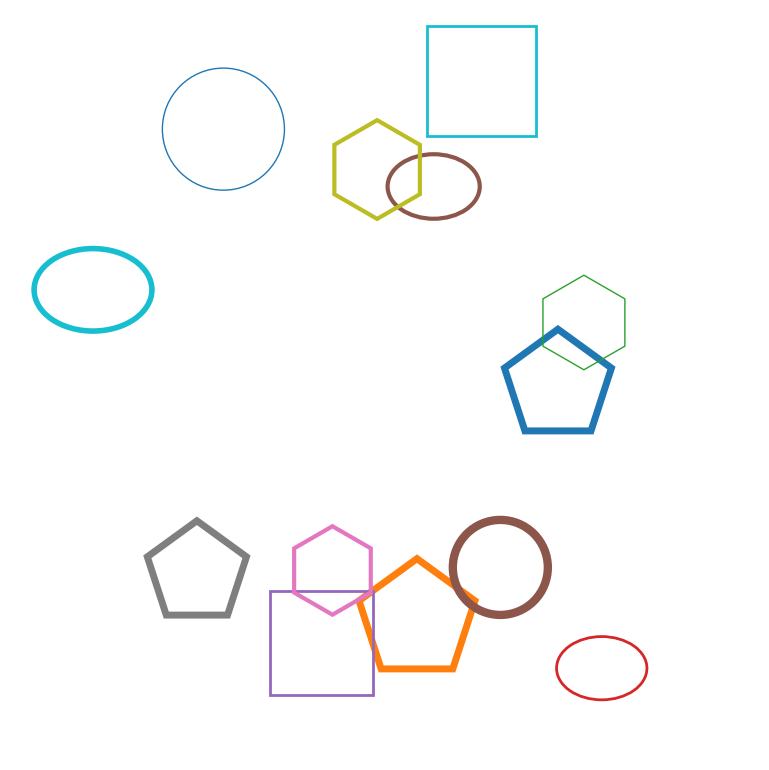[{"shape": "pentagon", "thickness": 2.5, "radius": 0.37, "center": [0.725, 0.499]}, {"shape": "circle", "thickness": 0.5, "radius": 0.4, "center": [0.29, 0.832]}, {"shape": "pentagon", "thickness": 2.5, "radius": 0.4, "center": [0.542, 0.195]}, {"shape": "hexagon", "thickness": 0.5, "radius": 0.31, "center": [0.758, 0.581]}, {"shape": "oval", "thickness": 1, "radius": 0.29, "center": [0.781, 0.132]}, {"shape": "square", "thickness": 1, "radius": 0.34, "center": [0.418, 0.165]}, {"shape": "oval", "thickness": 1.5, "radius": 0.3, "center": [0.563, 0.758]}, {"shape": "circle", "thickness": 3, "radius": 0.31, "center": [0.65, 0.263]}, {"shape": "hexagon", "thickness": 1.5, "radius": 0.29, "center": [0.432, 0.259]}, {"shape": "pentagon", "thickness": 2.5, "radius": 0.34, "center": [0.256, 0.256]}, {"shape": "hexagon", "thickness": 1.5, "radius": 0.32, "center": [0.49, 0.78]}, {"shape": "oval", "thickness": 2, "radius": 0.38, "center": [0.121, 0.624]}, {"shape": "square", "thickness": 1, "radius": 0.36, "center": [0.625, 0.895]}]